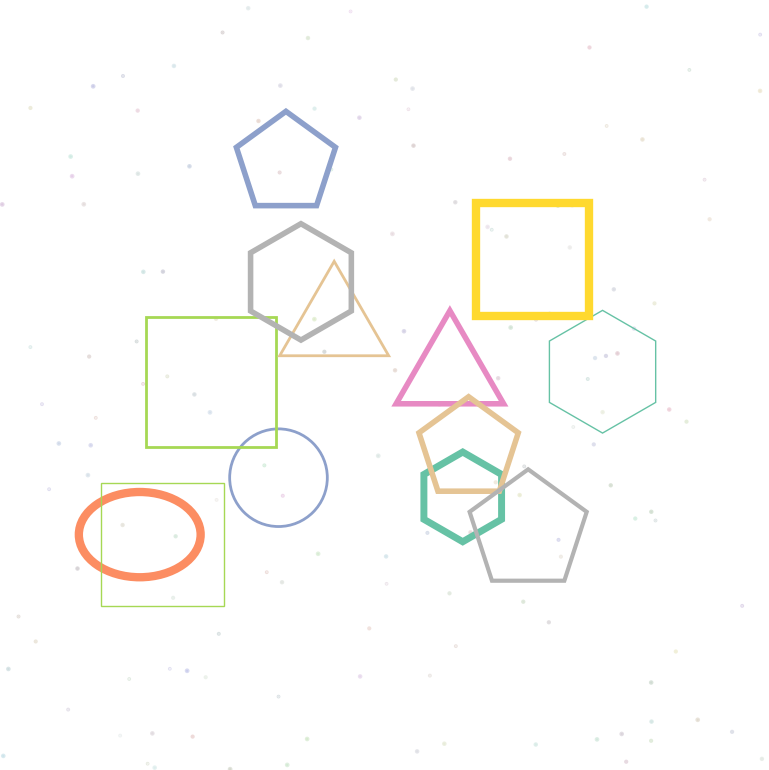[{"shape": "hexagon", "thickness": 0.5, "radius": 0.4, "center": [0.783, 0.517]}, {"shape": "hexagon", "thickness": 2.5, "radius": 0.29, "center": [0.601, 0.355]}, {"shape": "oval", "thickness": 3, "radius": 0.4, "center": [0.181, 0.306]}, {"shape": "pentagon", "thickness": 2, "radius": 0.34, "center": [0.371, 0.788]}, {"shape": "circle", "thickness": 1, "radius": 0.32, "center": [0.362, 0.38]}, {"shape": "triangle", "thickness": 2, "radius": 0.4, "center": [0.584, 0.516]}, {"shape": "square", "thickness": 0.5, "radius": 0.4, "center": [0.211, 0.293]}, {"shape": "square", "thickness": 1, "radius": 0.42, "center": [0.274, 0.504]}, {"shape": "square", "thickness": 3, "radius": 0.37, "center": [0.692, 0.663]}, {"shape": "pentagon", "thickness": 2, "radius": 0.34, "center": [0.609, 0.417]}, {"shape": "triangle", "thickness": 1, "radius": 0.41, "center": [0.434, 0.579]}, {"shape": "pentagon", "thickness": 1.5, "radius": 0.4, "center": [0.686, 0.311]}, {"shape": "hexagon", "thickness": 2, "radius": 0.38, "center": [0.391, 0.634]}]